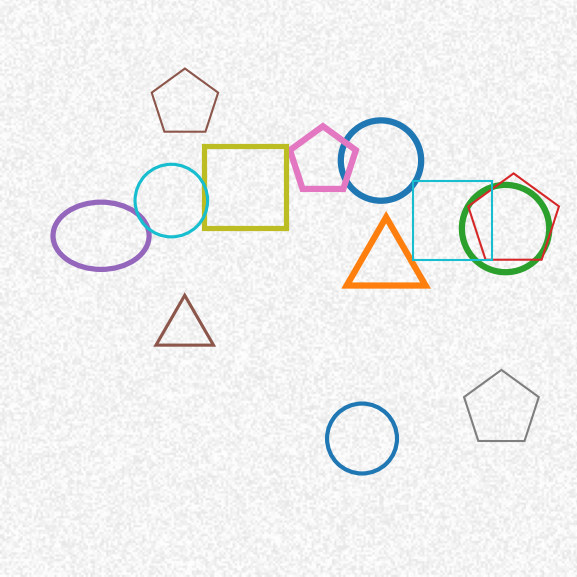[{"shape": "circle", "thickness": 2, "radius": 0.3, "center": [0.627, 0.24]}, {"shape": "circle", "thickness": 3, "radius": 0.35, "center": [0.66, 0.721]}, {"shape": "triangle", "thickness": 3, "radius": 0.39, "center": [0.669, 0.544]}, {"shape": "circle", "thickness": 3, "radius": 0.38, "center": [0.875, 0.603]}, {"shape": "pentagon", "thickness": 1, "radius": 0.41, "center": [0.889, 0.616]}, {"shape": "oval", "thickness": 2.5, "radius": 0.42, "center": [0.175, 0.591]}, {"shape": "triangle", "thickness": 1.5, "radius": 0.29, "center": [0.32, 0.43]}, {"shape": "pentagon", "thickness": 1, "radius": 0.3, "center": [0.32, 0.82]}, {"shape": "pentagon", "thickness": 3, "radius": 0.3, "center": [0.559, 0.721]}, {"shape": "pentagon", "thickness": 1, "radius": 0.34, "center": [0.868, 0.291]}, {"shape": "square", "thickness": 2.5, "radius": 0.35, "center": [0.425, 0.675]}, {"shape": "circle", "thickness": 1.5, "radius": 0.31, "center": [0.297, 0.652]}, {"shape": "square", "thickness": 1, "radius": 0.34, "center": [0.783, 0.617]}]